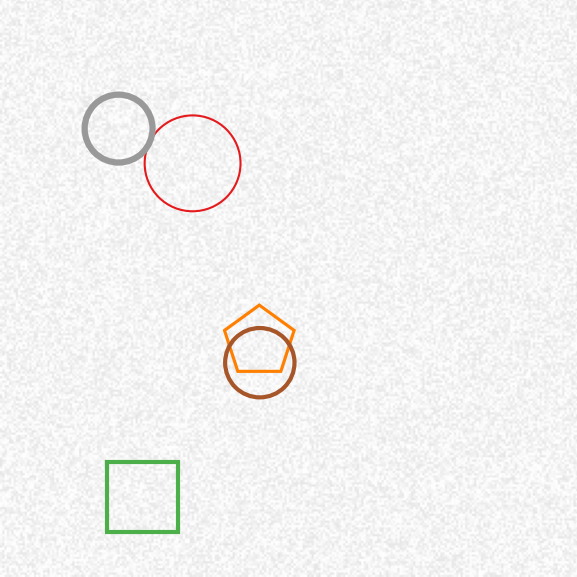[{"shape": "circle", "thickness": 1, "radius": 0.42, "center": [0.333, 0.716]}, {"shape": "square", "thickness": 2, "radius": 0.31, "center": [0.247, 0.139]}, {"shape": "pentagon", "thickness": 1.5, "radius": 0.32, "center": [0.449, 0.407]}, {"shape": "circle", "thickness": 2, "radius": 0.3, "center": [0.45, 0.371]}, {"shape": "circle", "thickness": 3, "radius": 0.29, "center": [0.205, 0.776]}]